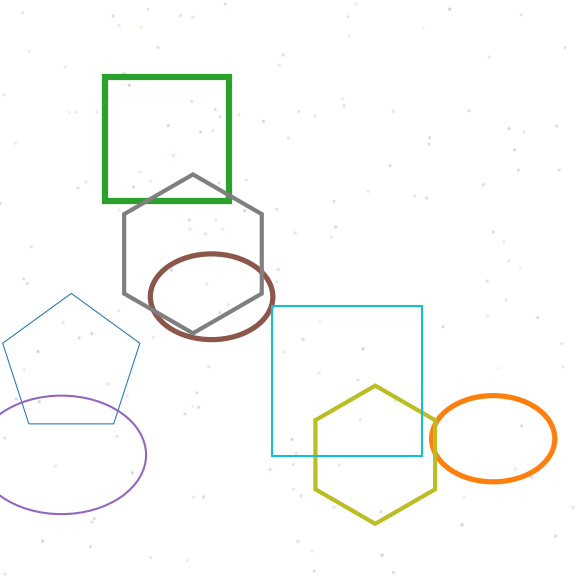[{"shape": "pentagon", "thickness": 0.5, "radius": 0.62, "center": [0.123, 0.366]}, {"shape": "oval", "thickness": 2.5, "radius": 0.53, "center": [0.854, 0.239]}, {"shape": "square", "thickness": 3, "radius": 0.53, "center": [0.289, 0.759]}, {"shape": "oval", "thickness": 1, "radius": 0.73, "center": [0.106, 0.211]}, {"shape": "oval", "thickness": 2.5, "radius": 0.53, "center": [0.366, 0.485]}, {"shape": "hexagon", "thickness": 2, "radius": 0.69, "center": [0.334, 0.56]}, {"shape": "hexagon", "thickness": 2, "radius": 0.6, "center": [0.65, 0.212]}, {"shape": "square", "thickness": 1, "radius": 0.65, "center": [0.6, 0.34]}]